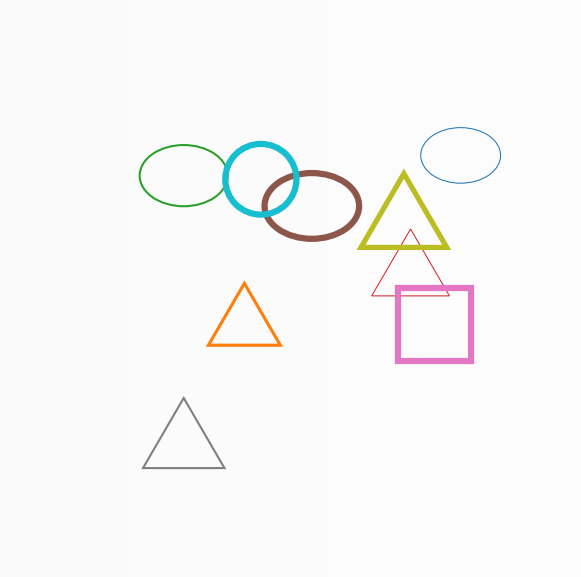[{"shape": "oval", "thickness": 0.5, "radius": 0.34, "center": [0.793, 0.73]}, {"shape": "triangle", "thickness": 1.5, "radius": 0.36, "center": [0.42, 0.437]}, {"shape": "oval", "thickness": 1, "radius": 0.38, "center": [0.316, 0.695]}, {"shape": "triangle", "thickness": 0.5, "radius": 0.39, "center": [0.706, 0.525]}, {"shape": "oval", "thickness": 3, "radius": 0.41, "center": [0.536, 0.643]}, {"shape": "square", "thickness": 3, "radius": 0.31, "center": [0.747, 0.437]}, {"shape": "triangle", "thickness": 1, "radius": 0.4, "center": [0.316, 0.229]}, {"shape": "triangle", "thickness": 2.5, "radius": 0.43, "center": [0.695, 0.613]}, {"shape": "circle", "thickness": 3, "radius": 0.31, "center": [0.449, 0.689]}]